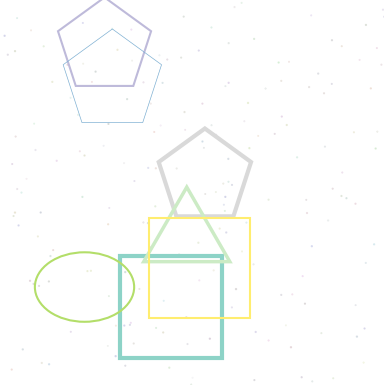[{"shape": "square", "thickness": 3, "radius": 0.66, "center": [0.444, 0.203]}, {"shape": "pentagon", "thickness": 1.5, "radius": 0.64, "center": [0.272, 0.88]}, {"shape": "pentagon", "thickness": 0.5, "radius": 0.67, "center": [0.292, 0.79]}, {"shape": "oval", "thickness": 1.5, "radius": 0.64, "center": [0.22, 0.254]}, {"shape": "pentagon", "thickness": 3, "radius": 0.63, "center": [0.532, 0.54]}, {"shape": "triangle", "thickness": 2.5, "radius": 0.65, "center": [0.485, 0.385]}, {"shape": "square", "thickness": 1.5, "radius": 0.65, "center": [0.518, 0.304]}]